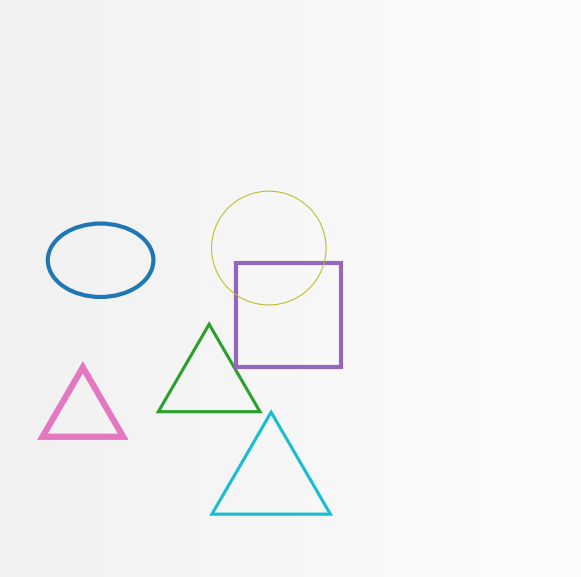[{"shape": "oval", "thickness": 2, "radius": 0.45, "center": [0.173, 0.548]}, {"shape": "triangle", "thickness": 1.5, "radius": 0.5, "center": [0.36, 0.337]}, {"shape": "square", "thickness": 2, "radius": 0.45, "center": [0.496, 0.454]}, {"shape": "triangle", "thickness": 3, "radius": 0.4, "center": [0.143, 0.283]}, {"shape": "circle", "thickness": 0.5, "radius": 0.49, "center": [0.462, 0.57]}, {"shape": "triangle", "thickness": 1.5, "radius": 0.59, "center": [0.466, 0.168]}]